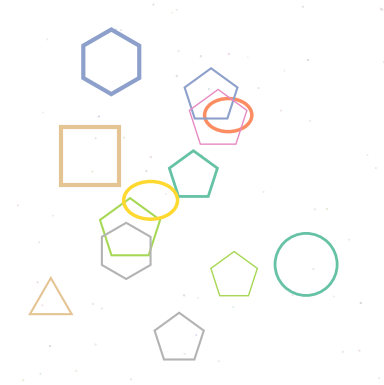[{"shape": "circle", "thickness": 2, "radius": 0.4, "center": [0.795, 0.313]}, {"shape": "pentagon", "thickness": 2, "radius": 0.33, "center": [0.502, 0.543]}, {"shape": "oval", "thickness": 2.5, "radius": 0.31, "center": [0.593, 0.701]}, {"shape": "hexagon", "thickness": 3, "radius": 0.42, "center": [0.289, 0.839]}, {"shape": "pentagon", "thickness": 1.5, "radius": 0.36, "center": [0.548, 0.75]}, {"shape": "pentagon", "thickness": 1, "radius": 0.39, "center": [0.567, 0.689]}, {"shape": "pentagon", "thickness": 1.5, "radius": 0.41, "center": [0.338, 0.403]}, {"shape": "pentagon", "thickness": 1, "radius": 0.32, "center": [0.608, 0.283]}, {"shape": "oval", "thickness": 2.5, "radius": 0.35, "center": [0.391, 0.48]}, {"shape": "square", "thickness": 3, "radius": 0.38, "center": [0.234, 0.595]}, {"shape": "triangle", "thickness": 1.5, "radius": 0.31, "center": [0.132, 0.215]}, {"shape": "pentagon", "thickness": 1.5, "radius": 0.34, "center": [0.465, 0.121]}, {"shape": "hexagon", "thickness": 1.5, "radius": 0.37, "center": [0.328, 0.348]}]